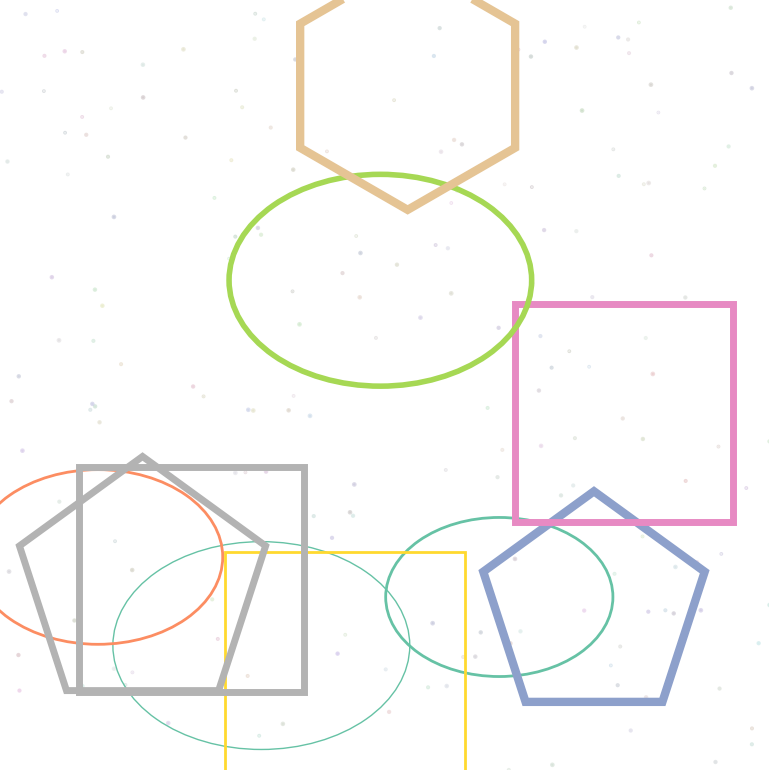[{"shape": "oval", "thickness": 0.5, "radius": 0.96, "center": [0.339, 0.162]}, {"shape": "oval", "thickness": 1, "radius": 0.74, "center": [0.648, 0.225]}, {"shape": "oval", "thickness": 1, "radius": 0.81, "center": [0.127, 0.277]}, {"shape": "pentagon", "thickness": 3, "radius": 0.76, "center": [0.771, 0.211]}, {"shape": "square", "thickness": 2.5, "radius": 0.71, "center": [0.81, 0.464]}, {"shape": "oval", "thickness": 2, "radius": 0.98, "center": [0.494, 0.636]}, {"shape": "square", "thickness": 1, "radius": 0.78, "center": [0.448, 0.127]}, {"shape": "hexagon", "thickness": 3, "radius": 0.81, "center": [0.529, 0.889]}, {"shape": "square", "thickness": 2.5, "radius": 0.73, "center": [0.248, 0.247]}, {"shape": "pentagon", "thickness": 2.5, "radius": 0.84, "center": [0.185, 0.239]}]